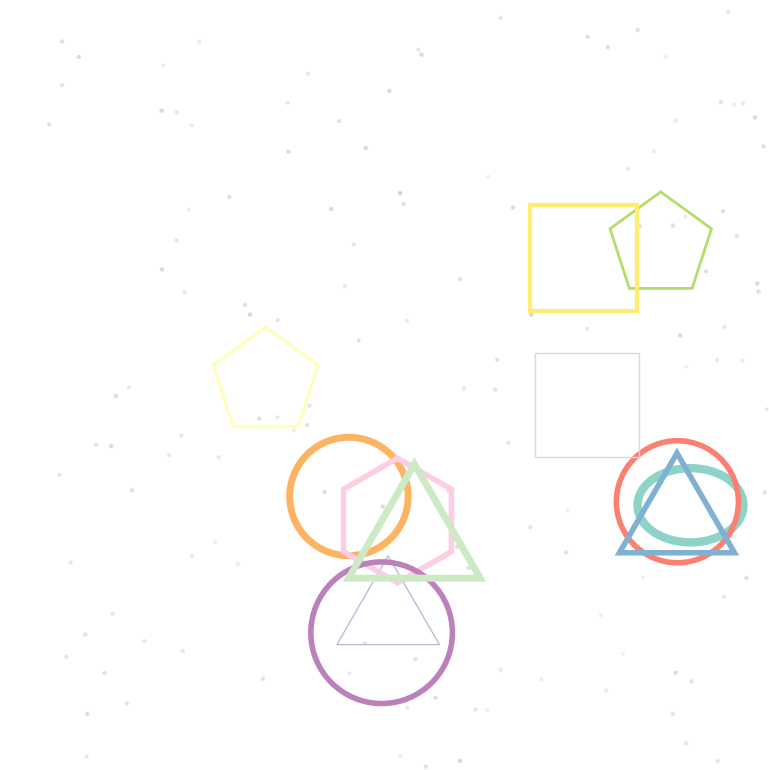[{"shape": "oval", "thickness": 3, "radius": 0.34, "center": [0.897, 0.344]}, {"shape": "pentagon", "thickness": 1, "radius": 0.36, "center": [0.345, 0.504]}, {"shape": "triangle", "thickness": 0.5, "radius": 0.38, "center": [0.504, 0.201]}, {"shape": "circle", "thickness": 2, "radius": 0.4, "center": [0.88, 0.348]}, {"shape": "triangle", "thickness": 2, "radius": 0.43, "center": [0.879, 0.325]}, {"shape": "circle", "thickness": 2.5, "radius": 0.38, "center": [0.453, 0.355]}, {"shape": "pentagon", "thickness": 1, "radius": 0.35, "center": [0.858, 0.681]}, {"shape": "hexagon", "thickness": 2, "radius": 0.4, "center": [0.516, 0.324]}, {"shape": "square", "thickness": 0.5, "radius": 0.34, "center": [0.763, 0.474]}, {"shape": "circle", "thickness": 2, "radius": 0.46, "center": [0.496, 0.178]}, {"shape": "triangle", "thickness": 2.5, "radius": 0.49, "center": [0.538, 0.298]}, {"shape": "square", "thickness": 1.5, "radius": 0.35, "center": [0.758, 0.665]}]